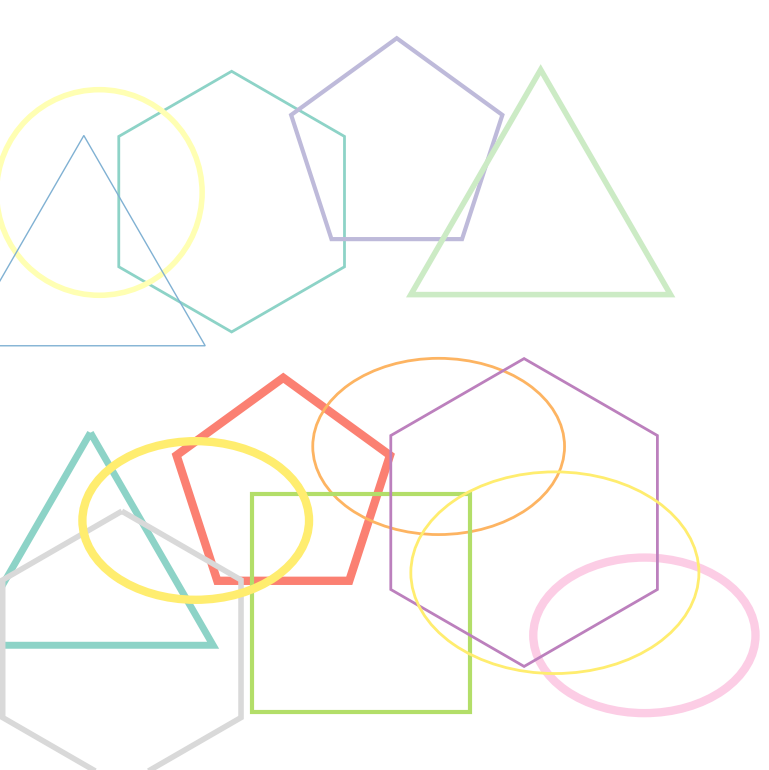[{"shape": "hexagon", "thickness": 1, "radius": 0.85, "center": [0.301, 0.738]}, {"shape": "triangle", "thickness": 2.5, "radius": 0.92, "center": [0.117, 0.254]}, {"shape": "circle", "thickness": 2, "radius": 0.67, "center": [0.129, 0.75]}, {"shape": "pentagon", "thickness": 1.5, "radius": 0.72, "center": [0.515, 0.806]}, {"shape": "pentagon", "thickness": 3, "radius": 0.73, "center": [0.368, 0.364]}, {"shape": "triangle", "thickness": 0.5, "radius": 0.91, "center": [0.109, 0.642]}, {"shape": "oval", "thickness": 1, "radius": 0.82, "center": [0.57, 0.42]}, {"shape": "square", "thickness": 1.5, "radius": 0.71, "center": [0.468, 0.217]}, {"shape": "oval", "thickness": 3, "radius": 0.72, "center": [0.837, 0.175]}, {"shape": "hexagon", "thickness": 2, "radius": 0.89, "center": [0.158, 0.157]}, {"shape": "hexagon", "thickness": 1, "radius": 1.0, "center": [0.681, 0.334]}, {"shape": "triangle", "thickness": 2, "radius": 0.97, "center": [0.702, 0.715]}, {"shape": "oval", "thickness": 3, "radius": 0.74, "center": [0.254, 0.324]}, {"shape": "oval", "thickness": 1, "radius": 0.94, "center": [0.721, 0.256]}]